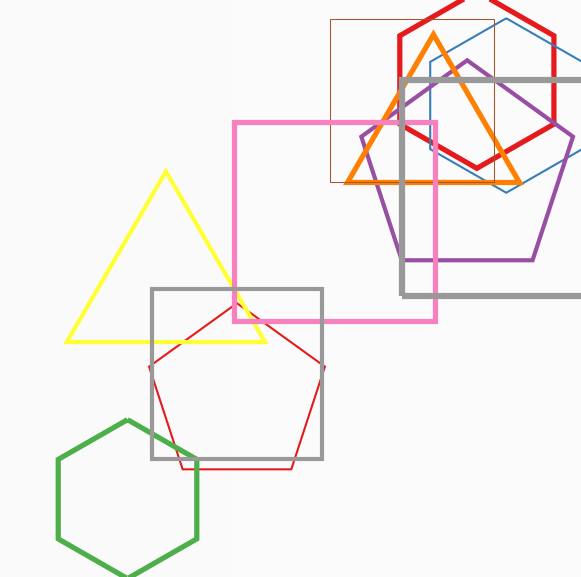[{"shape": "pentagon", "thickness": 1, "radius": 0.8, "center": [0.408, 0.315]}, {"shape": "hexagon", "thickness": 2.5, "radius": 0.77, "center": [0.82, 0.861]}, {"shape": "hexagon", "thickness": 1, "radius": 0.76, "center": [0.871, 0.816]}, {"shape": "hexagon", "thickness": 2.5, "radius": 0.69, "center": [0.219, 0.135]}, {"shape": "pentagon", "thickness": 2, "radius": 0.96, "center": [0.804, 0.703]}, {"shape": "triangle", "thickness": 2.5, "radius": 0.85, "center": [0.746, 0.769]}, {"shape": "triangle", "thickness": 2, "radius": 0.98, "center": [0.285, 0.505]}, {"shape": "square", "thickness": 0.5, "radius": 0.7, "center": [0.709, 0.825]}, {"shape": "square", "thickness": 2.5, "radius": 0.86, "center": [0.576, 0.616]}, {"shape": "square", "thickness": 3, "radius": 0.93, "center": [0.879, 0.674]}, {"shape": "square", "thickness": 2, "radius": 0.73, "center": [0.408, 0.351]}]